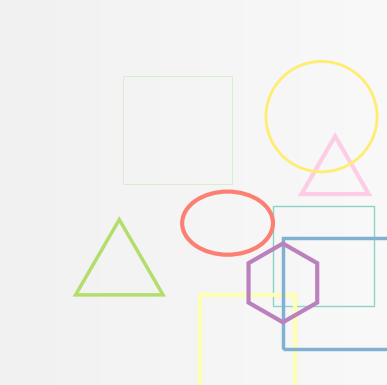[{"shape": "square", "thickness": 1, "radius": 0.65, "center": [0.834, 0.335]}, {"shape": "square", "thickness": 3, "radius": 0.61, "center": [0.638, 0.112]}, {"shape": "oval", "thickness": 3, "radius": 0.59, "center": [0.587, 0.42]}, {"shape": "square", "thickness": 2.5, "radius": 0.72, "center": [0.873, 0.238]}, {"shape": "triangle", "thickness": 2.5, "radius": 0.65, "center": [0.308, 0.299]}, {"shape": "triangle", "thickness": 3, "radius": 0.5, "center": [0.865, 0.546]}, {"shape": "hexagon", "thickness": 3, "radius": 0.51, "center": [0.73, 0.265]}, {"shape": "square", "thickness": 0.5, "radius": 0.7, "center": [0.459, 0.663]}, {"shape": "circle", "thickness": 2, "radius": 0.72, "center": [0.83, 0.697]}]